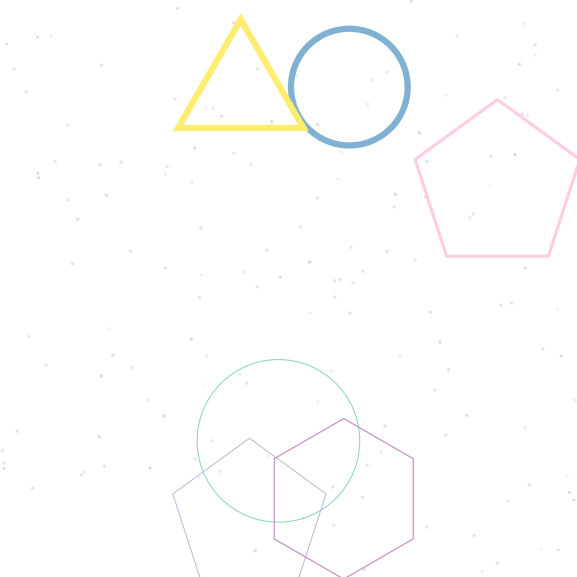[{"shape": "circle", "thickness": 0.5, "radius": 0.7, "center": [0.482, 0.236]}, {"shape": "pentagon", "thickness": 0.5, "radius": 0.7, "center": [0.432, 0.101]}, {"shape": "circle", "thickness": 3, "radius": 0.51, "center": [0.605, 0.848]}, {"shape": "pentagon", "thickness": 1.5, "radius": 0.75, "center": [0.861, 0.677]}, {"shape": "hexagon", "thickness": 0.5, "radius": 0.69, "center": [0.595, 0.135]}, {"shape": "triangle", "thickness": 3, "radius": 0.63, "center": [0.417, 0.84]}]